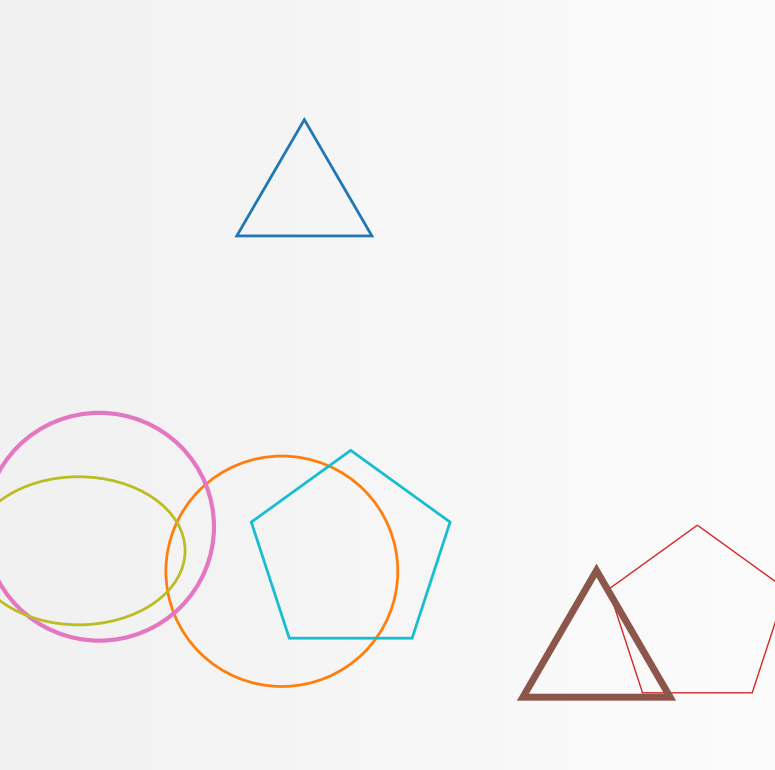[{"shape": "triangle", "thickness": 1, "radius": 0.5, "center": [0.393, 0.744]}, {"shape": "circle", "thickness": 1, "radius": 0.75, "center": [0.364, 0.258]}, {"shape": "pentagon", "thickness": 0.5, "radius": 0.6, "center": [0.9, 0.198]}, {"shape": "triangle", "thickness": 2.5, "radius": 0.55, "center": [0.77, 0.149]}, {"shape": "circle", "thickness": 1.5, "radius": 0.74, "center": [0.128, 0.316]}, {"shape": "oval", "thickness": 1, "radius": 0.69, "center": [0.101, 0.285]}, {"shape": "pentagon", "thickness": 1, "radius": 0.67, "center": [0.453, 0.28]}]